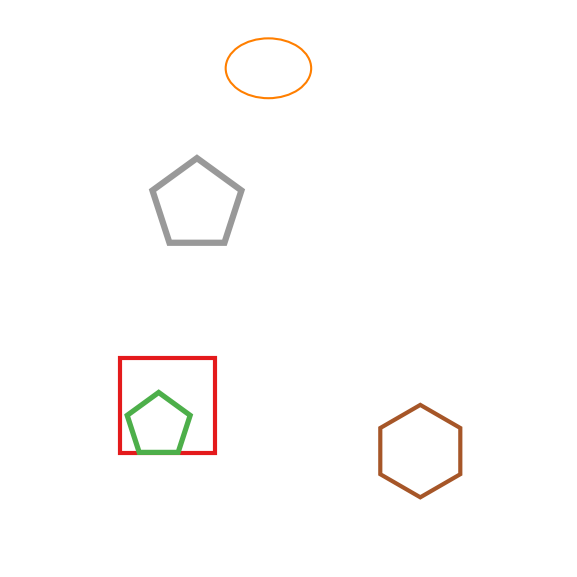[{"shape": "square", "thickness": 2, "radius": 0.41, "center": [0.29, 0.297]}, {"shape": "pentagon", "thickness": 2.5, "radius": 0.29, "center": [0.275, 0.262]}, {"shape": "oval", "thickness": 1, "radius": 0.37, "center": [0.465, 0.881]}, {"shape": "hexagon", "thickness": 2, "radius": 0.4, "center": [0.728, 0.218]}, {"shape": "pentagon", "thickness": 3, "radius": 0.41, "center": [0.341, 0.644]}]